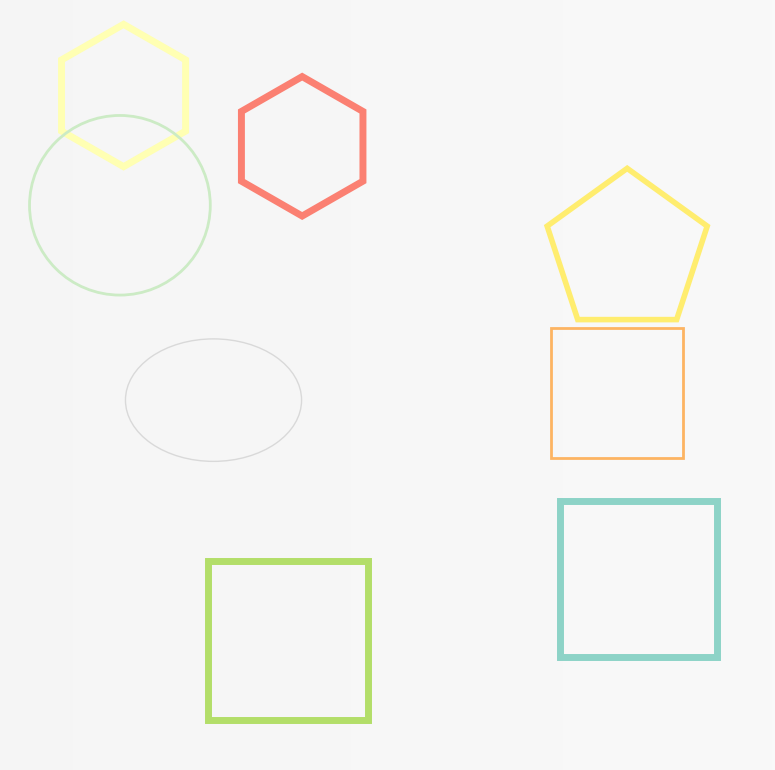[{"shape": "square", "thickness": 2.5, "radius": 0.51, "center": [0.824, 0.249]}, {"shape": "hexagon", "thickness": 2.5, "radius": 0.46, "center": [0.159, 0.876]}, {"shape": "hexagon", "thickness": 2.5, "radius": 0.45, "center": [0.39, 0.81]}, {"shape": "square", "thickness": 1, "radius": 0.42, "center": [0.796, 0.49]}, {"shape": "square", "thickness": 2.5, "radius": 0.52, "center": [0.371, 0.168]}, {"shape": "oval", "thickness": 0.5, "radius": 0.57, "center": [0.275, 0.48]}, {"shape": "circle", "thickness": 1, "radius": 0.58, "center": [0.155, 0.733]}, {"shape": "pentagon", "thickness": 2, "radius": 0.54, "center": [0.809, 0.673]}]